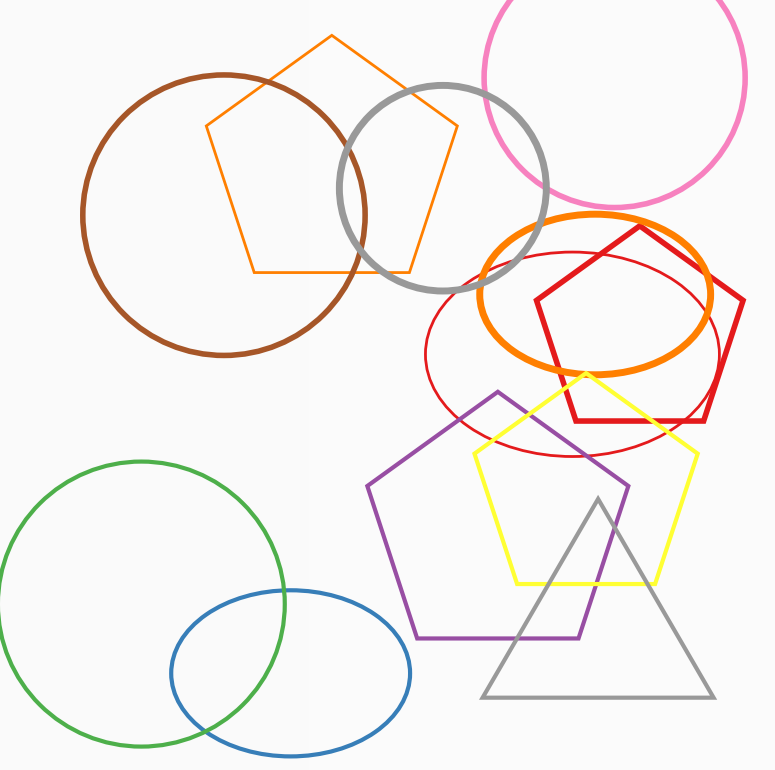[{"shape": "pentagon", "thickness": 2, "radius": 0.7, "center": [0.826, 0.567]}, {"shape": "oval", "thickness": 1, "radius": 0.95, "center": [0.739, 0.54]}, {"shape": "oval", "thickness": 1.5, "radius": 0.77, "center": [0.375, 0.126]}, {"shape": "circle", "thickness": 1.5, "radius": 0.93, "center": [0.182, 0.215]}, {"shape": "pentagon", "thickness": 1.5, "radius": 0.89, "center": [0.642, 0.314]}, {"shape": "pentagon", "thickness": 1, "radius": 0.85, "center": [0.428, 0.784]}, {"shape": "oval", "thickness": 2.5, "radius": 0.74, "center": [0.768, 0.618]}, {"shape": "pentagon", "thickness": 1.5, "radius": 0.76, "center": [0.756, 0.364]}, {"shape": "circle", "thickness": 2, "radius": 0.91, "center": [0.289, 0.721]}, {"shape": "circle", "thickness": 2, "radius": 0.84, "center": [0.793, 0.899]}, {"shape": "triangle", "thickness": 1.5, "radius": 0.86, "center": [0.772, 0.18]}, {"shape": "circle", "thickness": 2.5, "radius": 0.67, "center": [0.571, 0.756]}]